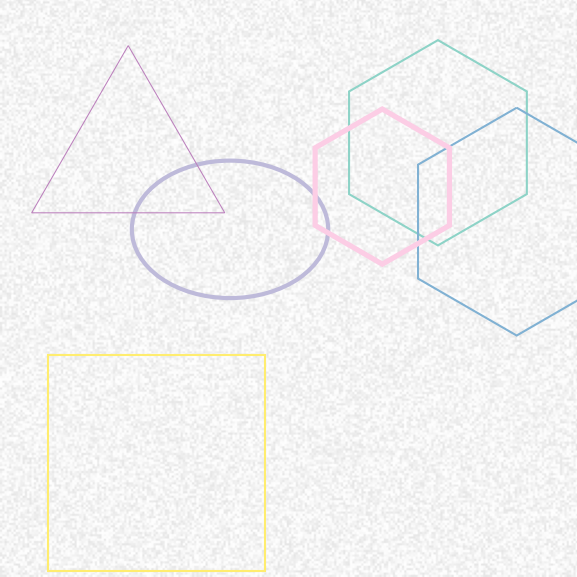[{"shape": "hexagon", "thickness": 1, "radius": 0.89, "center": [0.758, 0.752]}, {"shape": "oval", "thickness": 2, "radius": 0.85, "center": [0.398, 0.602]}, {"shape": "hexagon", "thickness": 1, "radius": 0.99, "center": [0.895, 0.615]}, {"shape": "hexagon", "thickness": 2.5, "radius": 0.67, "center": [0.662, 0.676]}, {"shape": "triangle", "thickness": 0.5, "radius": 0.97, "center": [0.222, 0.727]}, {"shape": "square", "thickness": 1, "radius": 0.94, "center": [0.271, 0.197]}]